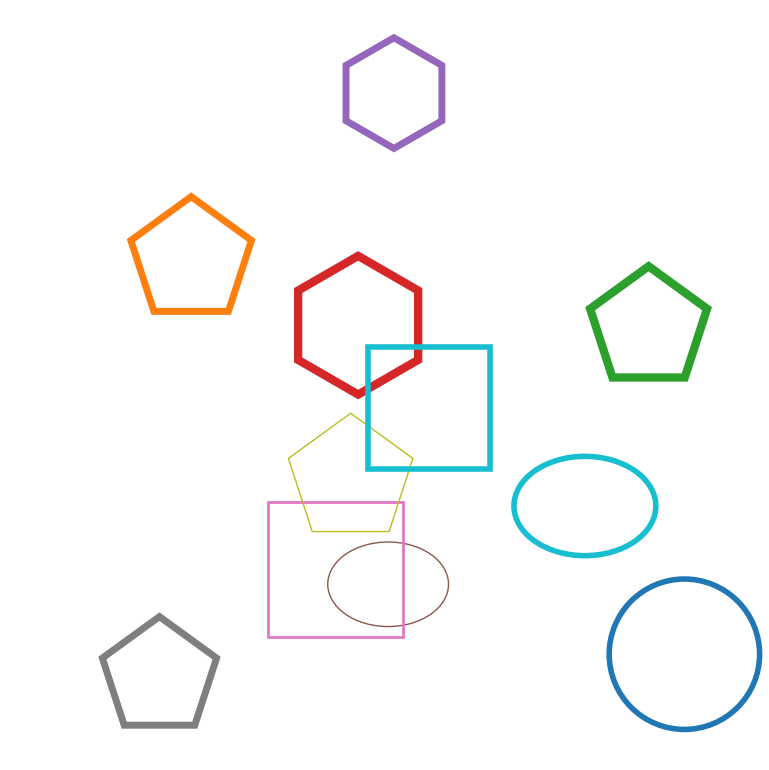[{"shape": "circle", "thickness": 2, "radius": 0.49, "center": [0.889, 0.15]}, {"shape": "pentagon", "thickness": 2.5, "radius": 0.41, "center": [0.248, 0.662]}, {"shape": "pentagon", "thickness": 3, "radius": 0.4, "center": [0.842, 0.574]}, {"shape": "hexagon", "thickness": 3, "radius": 0.45, "center": [0.465, 0.578]}, {"shape": "hexagon", "thickness": 2.5, "radius": 0.36, "center": [0.512, 0.879]}, {"shape": "oval", "thickness": 0.5, "radius": 0.39, "center": [0.504, 0.241]}, {"shape": "square", "thickness": 1, "radius": 0.44, "center": [0.435, 0.26]}, {"shape": "pentagon", "thickness": 2.5, "radius": 0.39, "center": [0.207, 0.121]}, {"shape": "pentagon", "thickness": 0.5, "radius": 0.42, "center": [0.455, 0.378]}, {"shape": "square", "thickness": 2, "radius": 0.4, "center": [0.557, 0.471]}, {"shape": "oval", "thickness": 2, "radius": 0.46, "center": [0.76, 0.343]}]